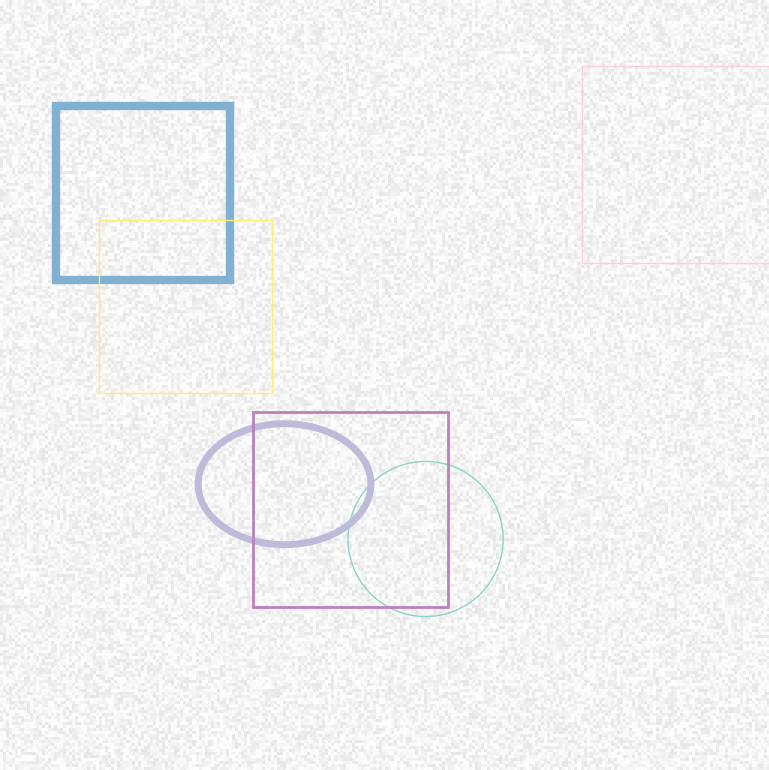[{"shape": "circle", "thickness": 0.5, "radius": 0.5, "center": [0.553, 0.3]}, {"shape": "oval", "thickness": 2.5, "radius": 0.56, "center": [0.37, 0.371]}, {"shape": "square", "thickness": 3, "radius": 0.57, "center": [0.186, 0.749]}, {"shape": "square", "thickness": 0.5, "radius": 0.64, "center": [0.884, 0.786]}, {"shape": "square", "thickness": 1, "radius": 0.63, "center": [0.455, 0.339]}, {"shape": "square", "thickness": 0.5, "radius": 0.56, "center": [0.24, 0.602]}]